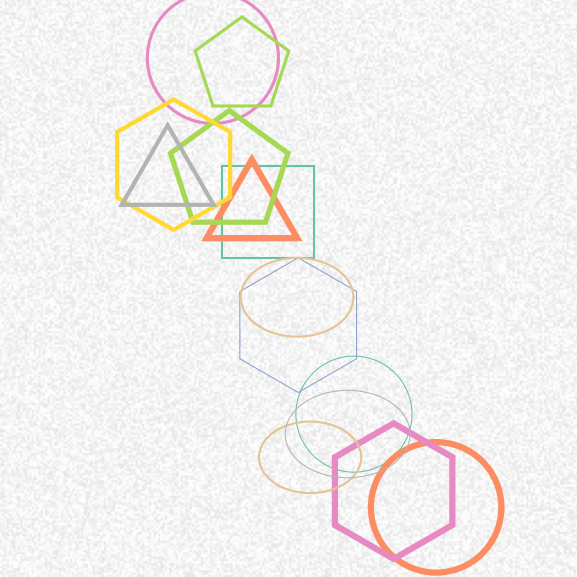[{"shape": "square", "thickness": 1, "radius": 0.4, "center": [0.464, 0.632]}, {"shape": "circle", "thickness": 0.5, "radius": 0.5, "center": [0.613, 0.282]}, {"shape": "circle", "thickness": 3, "radius": 0.56, "center": [0.755, 0.121]}, {"shape": "triangle", "thickness": 3, "radius": 0.45, "center": [0.436, 0.632]}, {"shape": "hexagon", "thickness": 0.5, "radius": 0.58, "center": [0.516, 0.436]}, {"shape": "circle", "thickness": 1.5, "radius": 0.57, "center": [0.369, 0.899]}, {"shape": "hexagon", "thickness": 3, "radius": 0.59, "center": [0.682, 0.149]}, {"shape": "pentagon", "thickness": 2.5, "radius": 0.53, "center": [0.397, 0.701]}, {"shape": "pentagon", "thickness": 1.5, "radius": 0.43, "center": [0.419, 0.885]}, {"shape": "hexagon", "thickness": 2, "radius": 0.57, "center": [0.301, 0.714]}, {"shape": "oval", "thickness": 1, "radius": 0.49, "center": [0.514, 0.484]}, {"shape": "oval", "thickness": 1, "radius": 0.44, "center": [0.537, 0.207]}, {"shape": "triangle", "thickness": 2, "radius": 0.46, "center": [0.29, 0.69]}, {"shape": "oval", "thickness": 0.5, "radius": 0.54, "center": [0.602, 0.248]}]